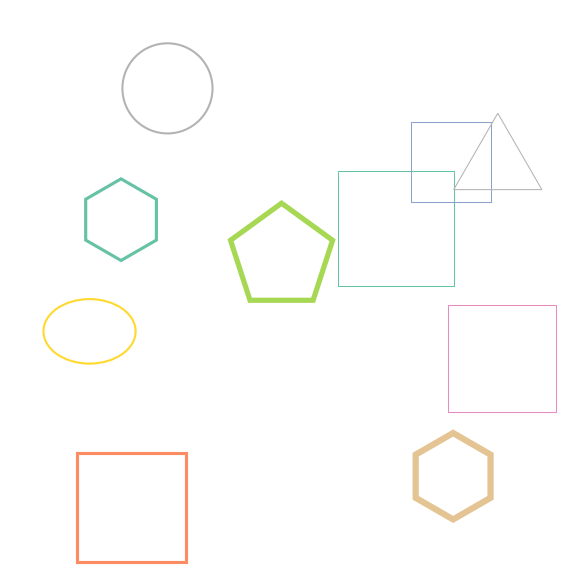[{"shape": "square", "thickness": 0.5, "radius": 0.5, "center": [0.686, 0.604]}, {"shape": "hexagon", "thickness": 1.5, "radius": 0.35, "center": [0.21, 0.619]}, {"shape": "square", "thickness": 1.5, "radius": 0.47, "center": [0.228, 0.12]}, {"shape": "square", "thickness": 0.5, "radius": 0.35, "center": [0.782, 0.719]}, {"shape": "square", "thickness": 0.5, "radius": 0.47, "center": [0.869, 0.378]}, {"shape": "pentagon", "thickness": 2.5, "radius": 0.46, "center": [0.488, 0.554]}, {"shape": "oval", "thickness": 1, "radius": 0.4, "center": [0.155, 0.425]}, {"shape": "hexagon", "thickness": 3, "radius": 0.37, "center": [0.785, 0.174]}, {"shape": "triangle", "thickness": 0.5, "radius": 0.44, "center": [0.862, 0.715]}, {"shape": "circle", "thickness": 1, "radius": 0.39, "center": [0.29, 0.846]}]